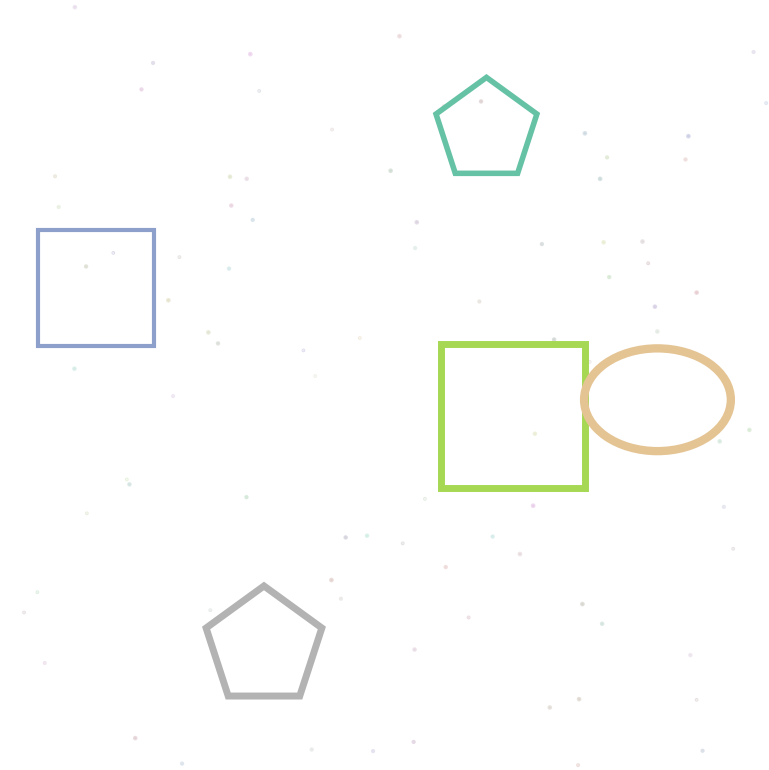[{"shape": "pentagon", "thickness": 2, "radius": 0.34, "center": [0.632, 0.831]}, {"shape": "square", "thickness": 1.5, "radius": 0.38, "center": [0.125, 0.626]}, {"shape": "square", "thickness": 2.5, "radius": 0.47, "center": [0.666, 0.46]}, {"shape": "oval", "thickness": 3, "radius": 0.48, "center": [0.854, 0.481]}, {"shape": "pentagon", "thickness": 2.5, "radius": 0.4, "center": [0.343, 0.16]}]